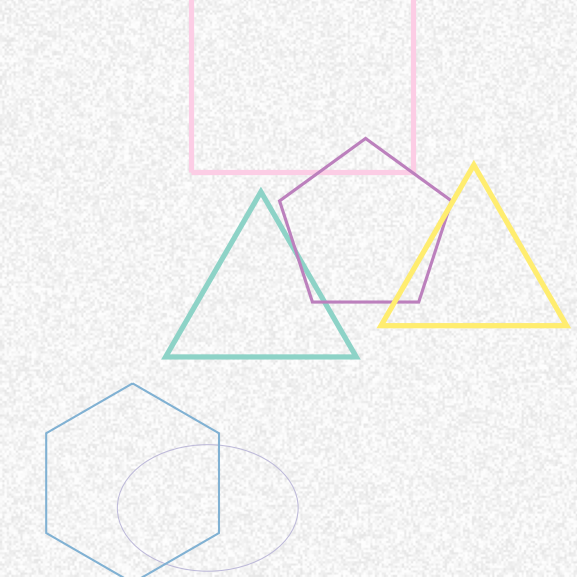[{"shape": "triangle", "thickness": 2.5, "radius": 0.95, "center": [0.452, 0.476]}, {"shape": "oval", "thickness": 0.5, "radius": 0.78, "center": [0.36, 0.12]}, {"shape": "hexagon", "thickness": 1, "radius": 0.86, "center": [0.23, 0.163]}, {"shape": "square", "thickness": 2.5, "radius": 0.96, "center": [0.523, 0.895]}, {"shape": "pentagon", "thickness": 1.5, "radius": 0.78, "center": [0.633, 0.603]}, {"shape": "triangle", "thickness": 2.5, "radius": 0.93, "center": [0.82, 0.528]}]